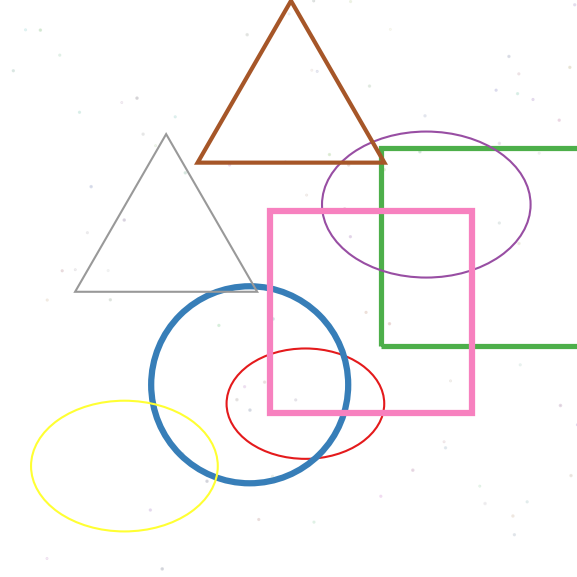[{"shape": "oval", "thickness": 1, "radius": 0.68, "center": [0.529, 0.3]}, {"shape": "circle", "thickness": 3, "radius": 0.85, "center": [0.432, 0.333]}, {"shape": "square", "thickness": 2.5, "radius": 0.86, "center": [0.832, 0.572]}, {"shape": "oval", "thickness": 1, "radius": 0.9, "center": [0.738, 0.645]}, {"shape": "oval", "thickness": 1, "radius": 0.81, "center": [0.215, 0.192]}, {"shape": "triangle", "thickness": 2, "radius": 0.93, "center": [0.504, 0.811]}, {"shape": "square", "thickness": 3, "radius": 0.87, "center": [0.642, 0.459]}, {"shape": "triangle", "thickness": 1, "radius": 0.91, "center": [0.288, 0.585]}]